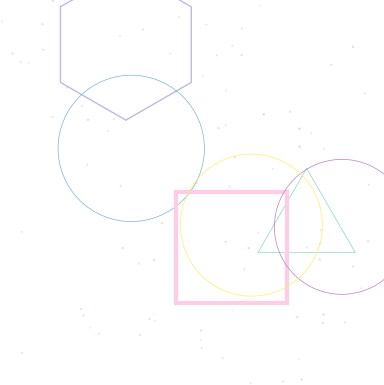[{"shape": "triangle", "thickness": 0.5, "radius": 0.73, "center": [0.796, 0.417]}, {"shape": "hexagon", "thickness": 1, "radius": 0.98, "center": [0.327, 0.884]}, {"shape": "circle", "thickness": 0.5, "radius": 0.95, "center": [0.341, 0.615]}, {"shape": "square", "thickness": 3, "radius": 0.72, "center": [0.601, 0.358]}, {"shape": "circle", "thickness": 0.5, "radius": 0.88, "center": [0.888, 0.411]}, {"shape": "circle", "thickness": 0.5, "radius": 0.92, "center": [0.653, 0.415]}]